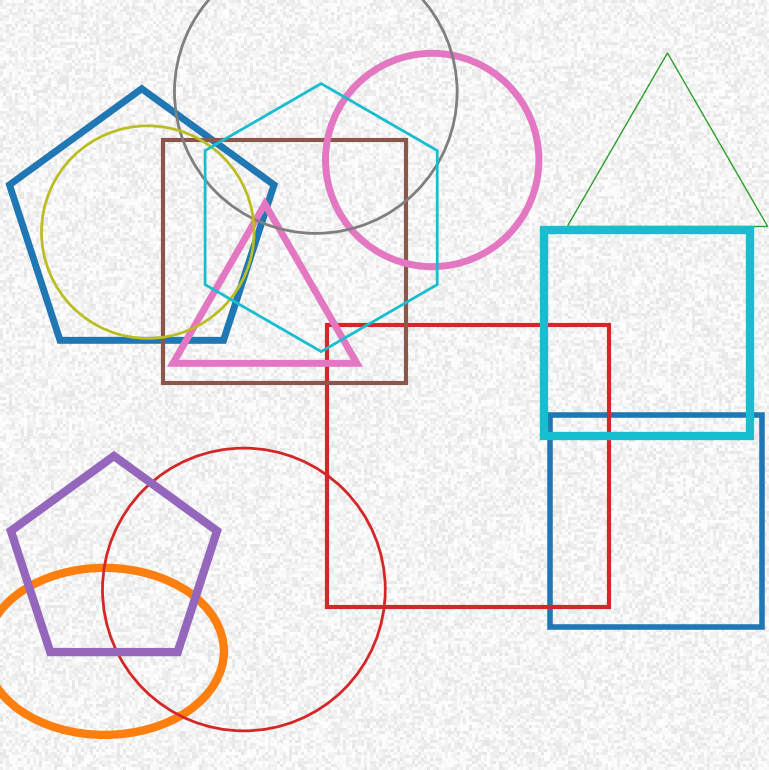[{"shape": "square", "thickness": 2, "radius": 0.69, "center": [0.852, 0.324]}, {"shape": "pentagon", "thickness": 2.5, "radius": 0.9, "center": [0.184, 0.704]}, {"shape": "oval", "thickness": 3, "radius": 0.77, "center": [0.136, 0.154]}, {"shape": "triangle", "thickness": 0.5, "radius": 0.75, "center": [0.867, 0.781]}, {"shape": "circle", "thickness": 1, "radius": 0.92, "center": [0.317, 0.234]}, {"shape": "square", "thickness": 1.5, "radius": 0.92, "center": [0.608, 0.395]}, {"shape": "pentagon", "thickness": 3, "radius": 0.7, "center": [0.148, 0.267]}, {"shape": "square", "thickness": 1.5, "radius": 0.79, "center": [0.37, 0.661]}, {"shape": "triangle", "thickness": 2.5, "radius": 0.69, "center": [0.344, 0.597]}, {"shape": "circle", "thickness": 2.5, "radius": 0.69, "center": [0.561, 0.792]}, {"shape": "circle", "thickness": 1, "radius": 0.92, "center": [0.41, 0.88]}, {"shape": "circle", "thickness": 1, "radius": 0.69, "center": [0.192, 0.699]}, {"shape": "square", "thickness": 3, "radius": 0.67, "center": [0.84, 0.568]}, {"shape": "hexagon", "thickness": 1, "radius": 0.87, "center": [0.417, 0.717]}]